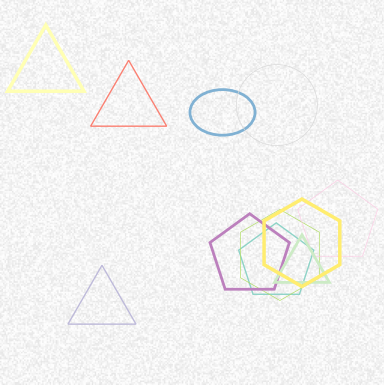[{"shape": "pentagon", "thickness": 1, "radius": 0.51, "center": [0.717, 0.319]}, {"shape": "triangle", "thickness": 2.5, "radius": 0.57, "center": [0.119, 0.82]}, {"shape": "triangle", "thickness": 1, "radius": 0.51, "center": [0.265, 0.209]}, {"shape": "triangle", "thickness": 1, "radius": 0.57, "center": [0.334, 0.729]}, {"shape": "oval", "thickness": 2, "radius": 0.42, "center": [0.578, 0.708]}, {"shape": "hexagon", "thickness": 0.5, "radius": 0.59, "center": [0.727, 0.338]}, {"shape": "pentagon", "thickness": 0.5, "radius": 0.55, "center": [0.877, 0.423]}, {"shape": "circle", "thickness": 0.5, "radius": 0.53, "center": [0.719, 0.727]}, {"shape": "pentagon", "thickness": 2, "radius": 0.54, "center": [0.649, 0.336]}, {"shape": "triangle", "thickness": 2, "radius": 0.41, "center": [0.784, 0.308]}, {"shape": "hexagon", "thickness": 2.5, "radius": 0.57, "center": [0.784, 0.369]}]